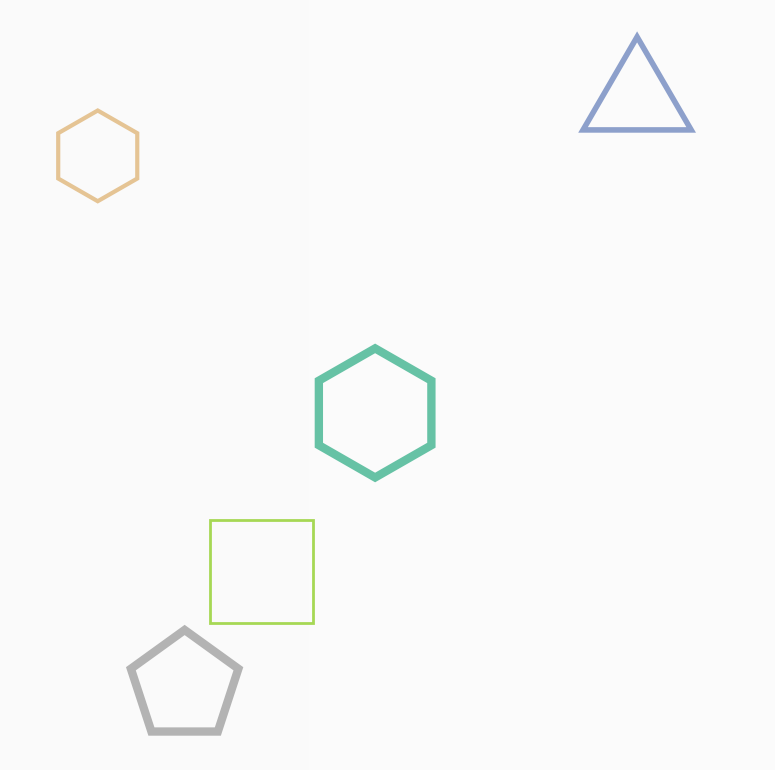[{"shape": "hexagon", "thickness": 3, "radius": 0.42, "center": [0.484, 0.464]}, {"shape": "triangle", "thickness": 2, "radius": 0.4, "center": [0.822, 0.872]}, {"shape": "square", "thickness": 1, "radius": 0.33, "center": [0.337, 0.258]}, {"shape": "hexagon", "thickness": 1.5, "radius": 0.29, "center": [0.126, 0.798]}, {"shape": "pentagon", "thickness": 3, "radius": 0.36, "center": [0.238, 0.109]}]